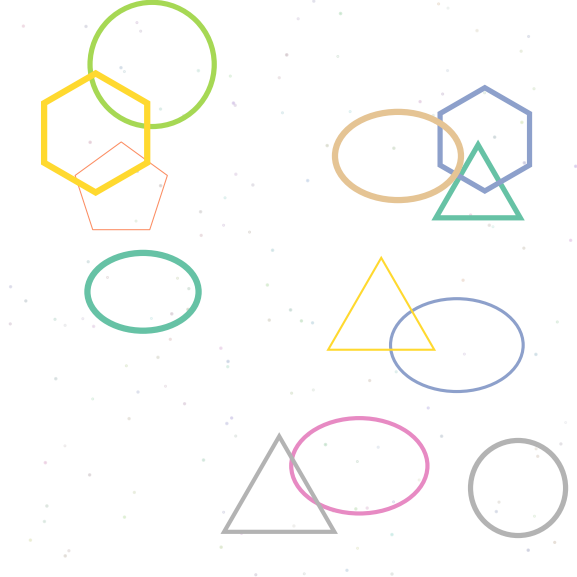[{"shape": "triangle", "thickness": 2.5, "radius": 0.42, "center": [0.828, 0.664]}, {"shape": "oval", "thickness": 3, "radius": 0.48, "center": [0.248, 0.494]}, {"shape": "pentagon", "thickness": 0.5, "radius": 0.42, "center": [0.21, 0.669]}, {"shape": "oval", "thickness": 1.5, "radius": 0.57, "center": [0.791, 0.402]}, {"shape": "hexagon", "thickness": 2.5, "radius": 0.45, "center": [0.839, 0.758]}, {"shape": "oval", "thickness": 2, "radius": 0.59, "center": [0.622, 0.193]}, {"shape": "circle", "thickness": 2.5, "radius": 0.54, "center": [0.263, 0.888]}, {"shape": "triangle", "thickness": 1, "radius": 0.53, "center": [0.66, 0.447]}, {"shape": "hexagon", "thickness": 3, "radius": 0.52, "center": [0.166, 0.769]}, {"shape": "oval", "thickness": 3, "radius": 0.55, "center": [0.689, 0.729]}, {"shape": "circle", "thickness": 2.5, "radius": 0.41, "center": [0.897, 0.154]}, {"shape": "triangle", "thickness": 2, "radius": 0.55, "center": [0.484, 0.133]}]